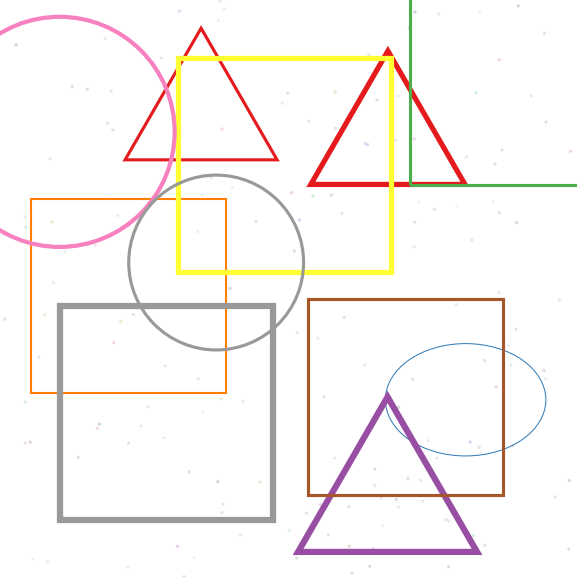[{"shape": "triangle", "thickness": 2.5, "radius": 0.77, "center": [0.672, 0.757]}, {"shape": "triangle", "thickness": 1.5, "radius": 0.76, "center": [0.348, 0.798]}, {"shape": "oval", "thickness": 0.5, "radius": 0.69, "center": [0.806, 0.307]}, {"shape": "square", "thickness": 1.5, "radius": 0.83, "center": [0.874, 0.844]}, {"shape": "triangle", "thickness": 3, "radius": 0.89, "center": [0.671, 0.133]}, {"shape": "square", "thickness": 1, "radius": 0.84, "center": [0.222, 0.487]}, {"shape": "square", "thickness": 2.5, "radius": 0.92, "center": [0.493, 0.714]}, {"shape": "square", "thickness": 1.5, "radius": 0.85, "center": [0.702, 0.311]}, {"shape": "circle", "thickness": 2, "radius": 1.0, "center": [0.103, 0.771]}, {"shape": "square", "thickness": 3, "radius": 0.92, "center": [0.288, 0.284]}, {"shape": "circle", "thickness": 1.5, "radius": 0.76, "center": [0.374, 0.545]}]